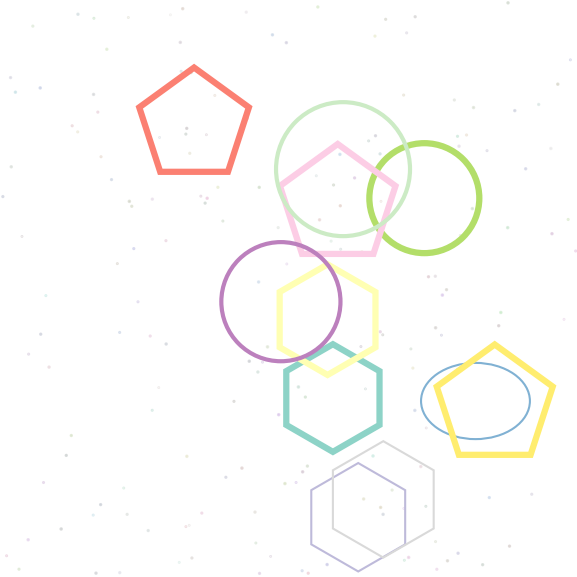[{"shape": "hexagon", "thickness": 3, "radius": 0.47, "center": [0.576, 0.31]}, {"shape": "hexagon", "thickness": 3, "radius": 0.48, "center": [0.567, 0.446]}, {"shape": "hexagon", "thickness": 1, "radius": 0.47, "center": [0.62, 0.103]}, {"shape": "pentagon", "thickness": 3, "radius": 0.5, "center": [0.336, 0.782]}, {"shape": "oval", "thickness": 1, "radius": 0.47, "center": [0.823, 0.305]}, {"shape": "circle", "thickness": 3, "radius": 0.48, "center": [0.735, 0.656]}, {"shape": "pentagon", "thickness": 3, "radius": 0.53, "center": [0.585, 0.645]}, {"shape": "hexagon", "thickness": 1, "radius": 0.5, "center": [0.664, 0.134]}, {"shape": "circle", "thickness": 2, "radius": 0.52, "center": [0.486, 0.477]}, {"shape": "circle", "thickness": 2, "radius": 0.58, "center": [0.594, 0.706]}, {"shape": "pentagon", "thickness": 3, "radius": 0.53, "center": [0.857, 0.297]}]